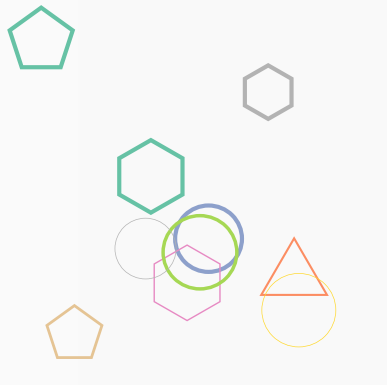[{"shape": "pentagon", "thickness": 3, "radius": 0.43, "center": [0.106, 0.895]}, {"shape": "hexagon", "thickness": 3, "radius": 0.47, "center": [0.389, 0.542]}, {"shape": "triangle", "thickness": 1.5, "radius": 0.49, "center": [0.759, 0.283]}, {"shape": "circle", "thickness": 3, "radius": 0.43, "center": [0.538, 0.38]}, {"shape": "hexagon", "thickness": 1, "radius": 0.49, "center": [0.483, 0.265]}, {"shape": "circle", "thickness": 2.5, "radius": 0.48, "center": [0.516, 0.345]}, {"shape": "circle", "thickness": 0.5, "radius": 0.48, "center": [0.771, 0.194]}, {"shape": "pentagon", "thickness": 2, "radius": 0.37, "center": [0.192, 0.132]}, {"shape": "hexagon", "thickness": 3, "radius": 0.35, "center": [0.692, 0.761]}, {"shape": "circle", "thickness": 0.5, "radius": 0.39, "center": [0.376, 0.354]}]